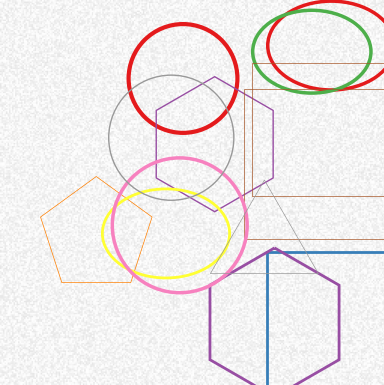[{"shape": "circle", "thickness": 3, "radius": 0.71, "center": [0.475, 0.796]}, {"shape": "oval", "thickness": 2.5, "radius": 0.82, "center": [0.86, 0.882]}, {"shape": "square", "thickness": 2, "radius": 0.9, "center": [0.872, 0.166]}, {"shape": "oval", "thickness": 2.5, "radius": 0.77, "center": [0.81, 0.866]}, {"shape": "hexagon", "thickness": 2, "radius": 0.97, "center": [0.713, 0.162]}, {"shape": "hexagon", "thickness": 1, "radius": 0.88, "center": [0.558, 0.625]}, {"shape": "pentagon", "thickness": 0.5, "radius": 0.76, "center": [0.25, 0.389]}, {"shape": "oval", "thickness": 2, "radius": 0.83, "center": [0.431, 0.394]}, {"shape": "square", "thickness": 0.5, "radius": 0.97, "center": [0.829, 0.574]}, {"shape": "square", "thickness": 0.5, "radius": 0.87, "center": [0.827, 0.664]}, {"shape": "circle", "thickness": 2.5, "radius": 0.88, "center": [0.467, 0.415]}, {"shape": "triangle", "thickness": 0.5, "radius": 0.81, "center": [0.687, 0.37]}, {"shape": "circle", "thickness": 1, "radius": 0.81, "center": [0.445, 0.642]}]